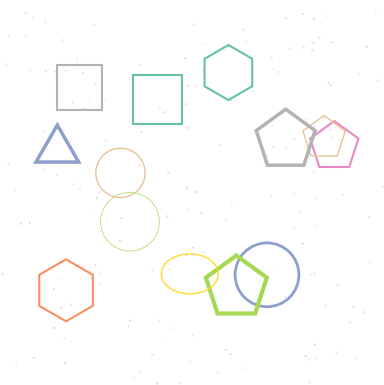[{"shape": "square", "thickness": 1.5, "radius": 0.32, "center": [0.408, 0.741]}, {"shape": "hexagon", "thickness": 1.5, "radius": 0.36, "center": [0.593, 0.812]}, {"shape": "hexagon", "thickness": 1.5, "radius": 0.4, "center": [0.172, 0.246]}, {"shape": "circle", "thickness": 2, "radius": 0.41, "center": [0.694, 0.286]}, {"shape": "triangle", "thickness": 2.5, "radius": 0.32, "center": [0.149, 0.611]}, {"shape": "pentagon", "thickness": 1.5, "radius": 0.33, "center": [0.868, 0.62]}, {"shape": "circle", "thickness": 0.5, "radius": 0.38, "center": [0.338, 0.424]}, {"shape": "pentagon", "thickness": 3, "radius": 0.42, "center": [0.614, 0.253]}, {"shape": "oval", "thickness": 1, "radius": 0.37, "center": [0.493, 0.289]}, {"shape": "circle", "thickness": 1, "radius": 0.32, "center": [0.313, 0.551]}, {"shape": "pentagon", "thickness": 1, "radius": 0.29, "center": [0.842, 0.642]}, {"shape": "pentagon", "thickness": 2.5, "radius": 0.4, "center": [0.742, 0.636]}, {"shape": "square", "thickness": 1.5, "radius": 0.29, "center": [0.207, 0.773]}]